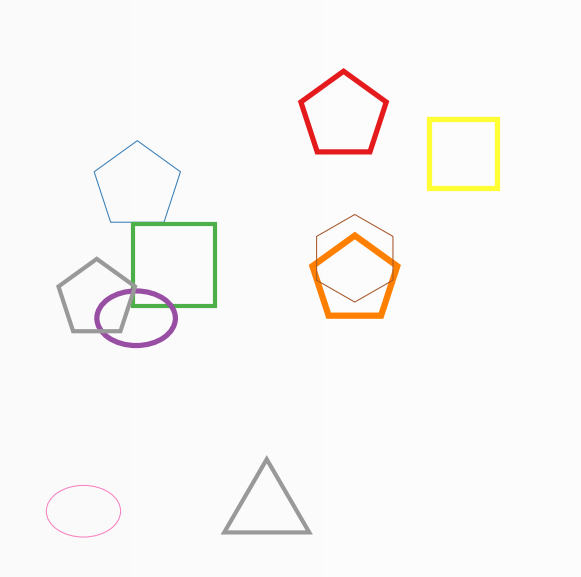[{"shape": "pentagon", "thickness": 2.5, "radius": 0.39, "center": [0.591, 0.799]}, {"shape": "pentagon", "thickness": 0.5, "radius": 0.39, "center": [0.236, 0.677]}, {"shape": "square", "thickness": 2, "radius": 0.35, "center": [0.299, 0.54]}, {"shape": "oval", "thickness": 2.5, "radius": 0.34, "center": [0.234, 0.448]}, {"shape": "pentagon", "thickness": 3, "radius": 0.38, "center": [0.61, 0.515]}, {"shape": "square", "thickness": 2.5, "radius": 0.3, "center": [0.797, 0.733]}, {"shape": "hexagon", "thickness": 0.5, "radius": 0.38, "center": [0.61, 0.552]}, {"shape": "oval", "thickness": 0.5, "radius": 0.32, "center": [0.144, 0.114]}, {"shape": "triangle", "thickness": 2, "radius": 0.42, "center": [0.459, 0.119]}, {"shape": "pentagon", "thickness": 2, "radius": 0.35, "center": [0.166, 0.482]}]